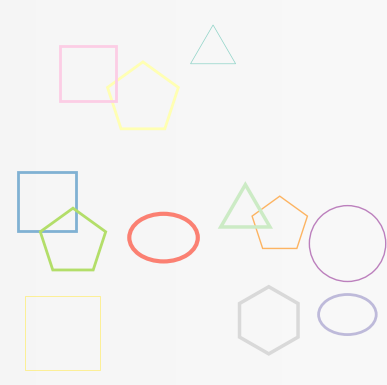[{"shape": "triangle", "thickness": 0.5, "radius": 0.34, "center": [0.55, 0.868]}, {"shape": "pentagon", "thickness": 2, "radius": 0.48, "center": [0.369, 0.743]}, {"shape": "oval", "thickness": 2, "radius": 0.37, "center": [0.897, 0.183]}, {"shape": "oval", "thickness": 3, "radius": 0.44, "center": [0.422, 0.383]}, {"shape": "square", "thickness": 2, "radius": 0.38, "center": [0.121, 0.476]}, {"shape": "pentagon", "thickness": 1, "radius": 0.38, "center": [0.722, 0.415]}, {"shape": "pentagon", "thickness": 2, "radius": 0.44, "center": [0.188, 0.371]}, {"shape": "square", "thickness": 2, "radius": 0.36, "center": [0.227, 0.809]}, {"shape": "hexagon", "thickness": 2.5, "radius": 0.44, "center": [0.694, 0.168]}, {"shape": "circle", "thickness": 1, "radius": 0.49, "center": [0.897, 0.367]}, {"shape": "triangle", "thickness": 2.5, "radius": 0.37, "center": [0.633, 0.447]}, {"shape": "square", "thickness": 0.5, "radius": 0.48, "center": [0.161, 0.135]}]